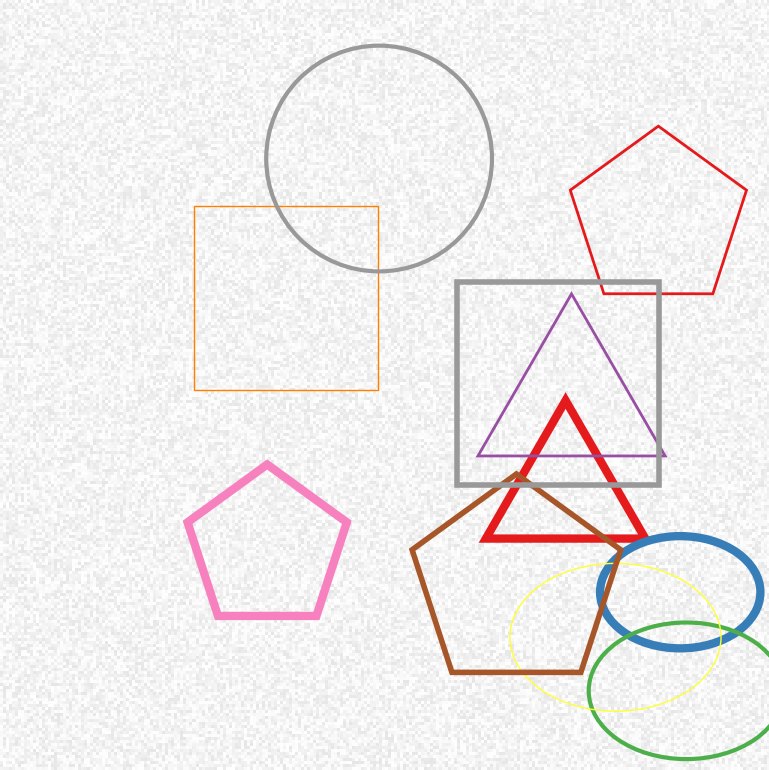[{"shape": "pentagon", "thickness": 1, "radius": 0.6, "center": [0.855, 0.716]}, {"shape": "triangle", "thickness": 3, "radius": 0.6, "center": [0.735, 0.36]}, {"shape": "oval", "thickness": 3, "radius": 0.52, "center": [0.883, 0.231]}, {"shape": "oval", "thickness": 1.5, "radius": 0.63, "center": [0.891, 0.103]}, {"shape": "triangle", "thickness": 1, "radius": 0.7, "center": [0.742, 0.478]}, {"shape": "square", "thickness": 0.5, "radius": 0.6, "center": [0.371, 0.613]}, {"shape": "oval", "thickness": 0.5, "radius": 0.69, "center": [0.799, 0.172]}, {"shape": "pentagon", "thickness": 2, "radius": 0.71, "center": [0.671, 0.242]}, {"shape": "pentagon", "thickness": 3, "radius": 0.54, "center": [0.347, 0.288]}, {"shape": "square", "thickness": 2, "radius": 0.66, "center": [0.725, 0.502]}, {"shape": "circle", "thickness": 1.5, "radius": 0.73, "center": [0.492, 0.794]}]